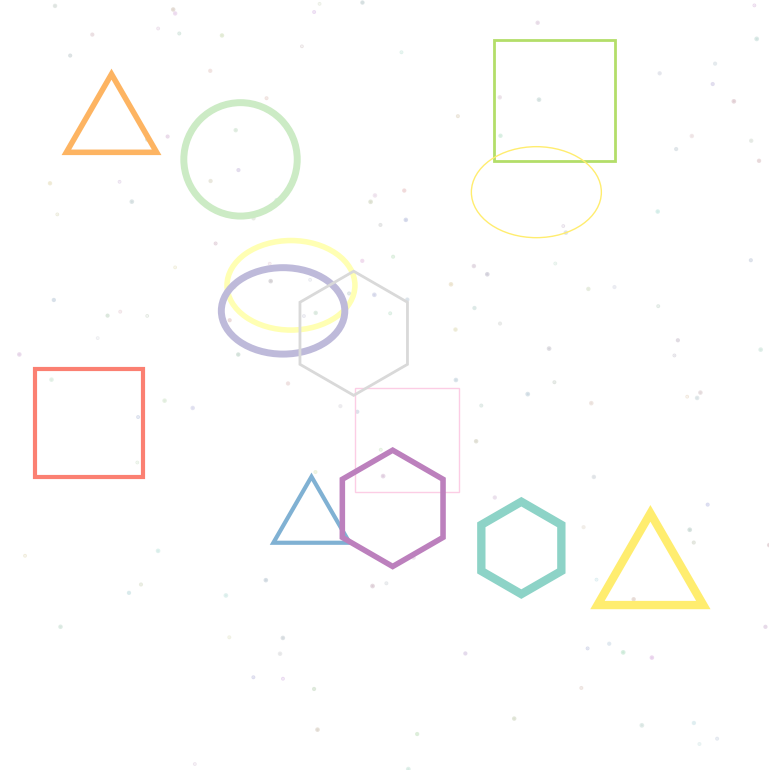[{"shape": "hexagon", "thickness": 3, "radius": 0.3, "center": [0.677, 0.288]}, {"shape": "oval", "thickness": 2, "radius": 0.42, "center": [0.378, 0.629]}, {"shape": "oval", "thickness": 2.5, "radius": 0.4, "center": [0.368, 0.596]}, {"shape": "square", "thickness": 1.5, "radius": 0.35, "center": [0.116, 0.45]}, {"shape": "triangle", "thickness": 1.5, "radius": 0.29, "center": [0.405, 0.324]}, {"shape": "triangle", "thickness": 2, "radius": 0.34, "center": [0.145, 0.836]}, {"shape": "square", "thickness": 1, "radius": 0.39, "center": [0.72, 0.869]}, {"shape": "square", "thickness": 0.5, "radius": 0.34, "center": [0.529, 0.429]}, {"shape": "hexagon", "thickness": 1, "radius": 0.4, "center": [0.459, 0.567]}, {"shape": "hexagon", "thickness": 2, "radius": 0.38, "center": [0.51, 0.34]}, {"shape": "circle", "thickness": 2.5, "radius": 0.37, "center": [0.312, 0.793]}, {"shape": "triangle", "thickness": 3, "radius": 0.4, "center": [0.845, 0.254]}, {"shape": "oval", "thickness": 0.5, "radius": 0.42, "center": [0.697, 0.75]}]